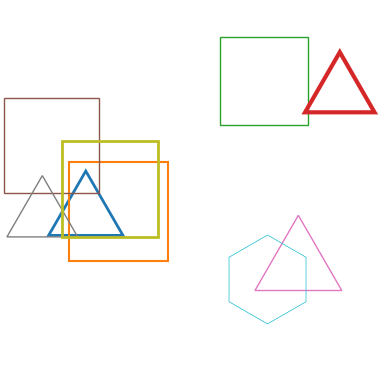[{"shape": "triangle", "thickness": 2, "radius": 0.56, "center": [0.223, 0.444]}, {"shape": "square", "thickness": 1.5, "radius": 0.64, "center": [0.307, 0.45]}, {"shape": "square", "thickness": 1, "radius": 0.58, "center": [0.686, 0.79]}, {"shape": "triangle", "thickness": 3, "radius": 0.52, "center": [0.883, 0.76]}, {"shape": "square", "thickness": 1, "radius": 0.62, "center": [0.134, 0.623]}, {"shape": "triangle", "thickness": 1, "radius": 0.65, "center": [0.775, 0.311]}, {"shape": "triangle", "thickness": 1, "radius": 0.53, "center": [0.11, 0.438]}, {"shape": "square", "thickness": 2, "radius": 0.62, "center": [0.286, 0.509]}, {"shape": "hexagon", "thickness": 0.5, "radius": 0.58, "center": [0.695, 0.274]}]